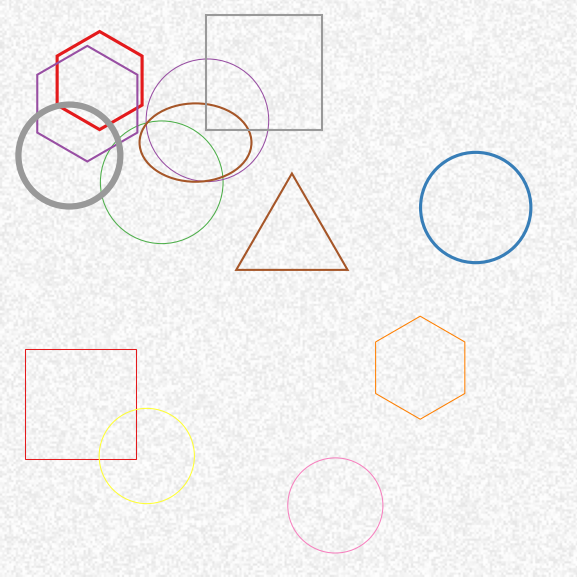[{"shape": "hexagon", "thickness": 1.5, "radius": 0.42, "center": [0.172, 0.86]}, {"shape": "square", "thickness": 0.5, "radius": 0.48, "center": [0.14, 0.3]}, {"shape": "circle", "thickness": 1.5, "radius": 0.48, "center": [0.824, 0.64]}, {"shape": "circle", "thickness": 0.5, "radius": 0.53, "center": [0.28, 0.683]}, {"shape": "circle", "thickness": 0.5, "radius": 0.53, "center": [0.359, 0.791]}, {"shape": "hexagon", "thickness": 1, "radius": 0.5, "center": [0.151, 0.82]}, {"shape": "hexagon", "thickness": 0.5, "radius": 0.45, "center": [0.728, 0.362]}, {"shape": "circle", "thickness": 0.5, "radius": 0.41, "center": [0.254, 0.21]}, {"shape": "triangle", "thickness": 1, "radius": 0.56, "center": [0.505, 0.587]}, {"shape": "oval", "thickness": 1, "radius": 0.48, "center": [0.339, 0.752]}, {"shape": "circle", "thickness": 0.5, "radius": 0.41, "center": [0.581, 0.124]}, {"shape": "circle", "thickness": 3, "radius": 0.44, "center": [0.12, 0.73]}, {"shape": "square", "thickness": 1, "radius": 0.5, "center": [0.457, 0.874]}]